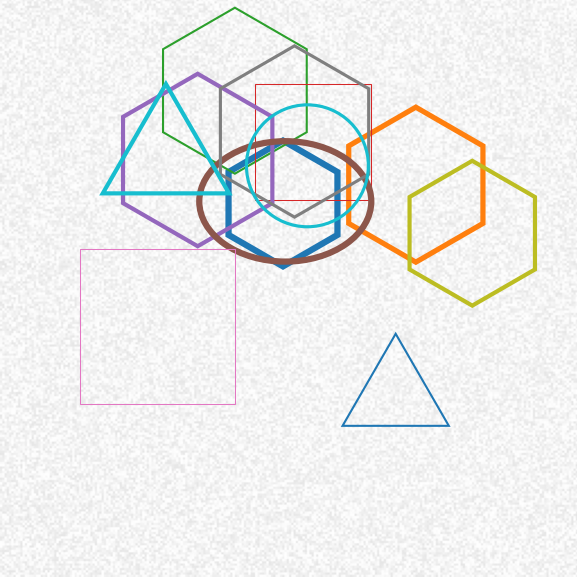[{"shape": "triangle", "thickness": 1, "radius": 0.53, "center": [0.685, 0.315]}, {"shape": "hexagon", "thickness": 3, "radius": 0.54, "center": [0.49, 0.647]}, {"shape": "hexagon", "thickness": 2.5, "radius": 0.67, "center": [0.72, 0.679]}, {"shape": "hexagon", "thickness": 1, "radius": 0.72, "center": [0.407, 0.842]}, {"shape": "square", "thickness": 0.5, "radius": 0.51, "center": [0.542, 0.753]}, {"shape": "hexagon", "thickness": 2, "radius": 0.75, "center": [0.342, 0.722]}, {"shape": "oval", "thickness": 3, "radius": 0.74, "center": [0.494, 0.65]}, {"shape": "square", "thickness": 0.5, "radius": 0.67, "center": [0.272, 0.433]}, {"shape": "hexagon", "thickness": 1.5, "radius": 0.74, "center": [0.51, 0.771]}, {"shape": "hexagon", "thickness": 2, "radius": 0.63, "center": [0.818, 0.595]}, {"shape": "circle", "thickness": 1.5, "radius": 0.53, "center": [0.532, 0.712]}, {"shape": "triangle", "thickness": 2, "radius": 0.63, "center": [0.287, 0.727]}]